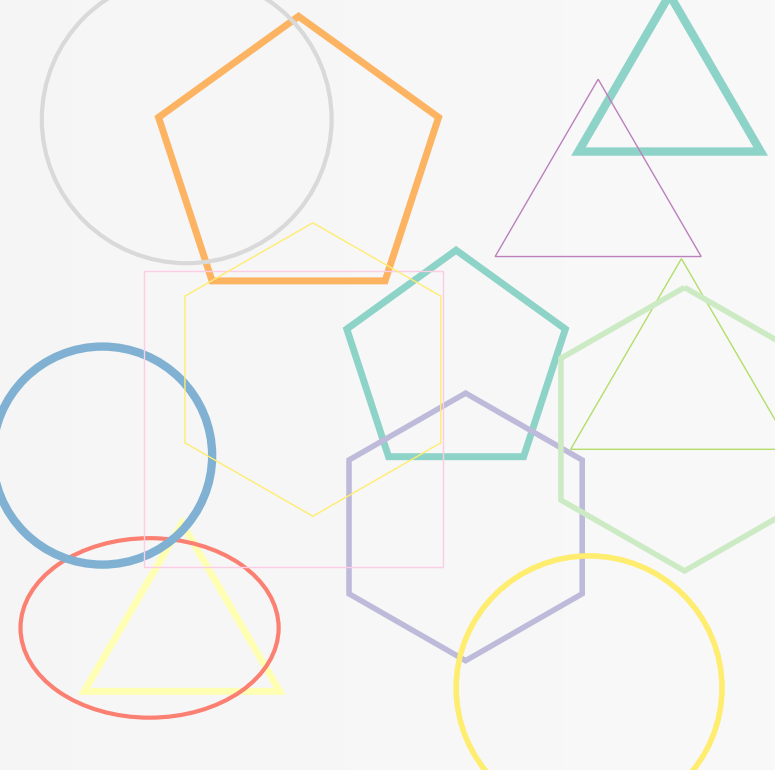[{"shape": "triangle", "thickness": 3, "radius": 0.68, "center": [0.864, 0.871]}, {"shape": "pentagon", "thickness": 2.5, "radius": 0.74, "center": [0.589, 0.527]}, {"shape": "triangle", "thickness": 2.5, "radius": 0.73, "center": [0.235, 0.175]}, {"shape": "hexagon", "thickness": 2, "radius": 0.87, "center": [0.601, 0.316]}, {"shape": "oval", "thickness": 1.5, "radius": 0.83, "center": [0.193, 0.185]}, {"shape": "circle", "thickness": 3, "radius": 0.71, "center": [0.132, 0.408]}, {"shape": "pentagon", "thickness": 2.5, "radius": 0.95, "center": [0.385, 0.789]}, {"shape": "triangle", "thickness": 0.5, "radius": 0.83, "center": [0.879, 0.499]}, {"shape": "square", "thickness": 0.5, "radius": 0.96, "center": [0.379, 0.456]}, {"shape": "circle", "thickness": 1.5, "radius": 0.93, "center": [0.241, 0.845]}, {"shape": "triangle", "thickness": 0.5, "radius": 0.77, "center": [0.772, 0.744]}, {"shape": "hexagon", "thickness": 2, "radius": 0.92, "center": [0.883, 0.443]}, {"shape": "circle", "thickness": 2, "radius": 0.86, "center": [0.76, 0.107]}, {"shape": "hexagon", "thickness": 0.5, "radius": 0.95, "center": [0.404, 0.52]}]